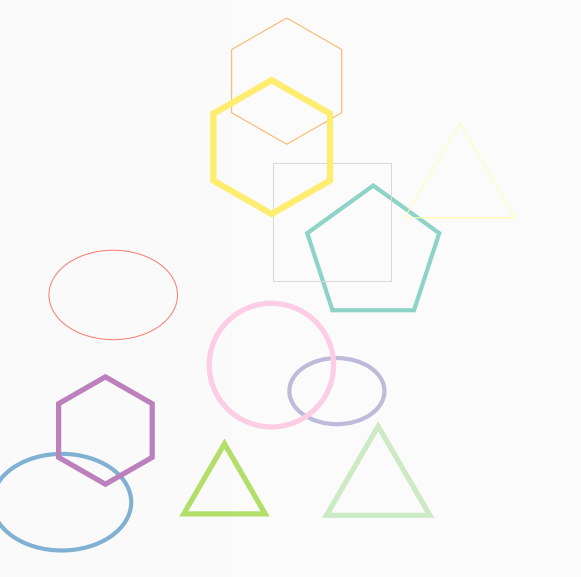[{"shape": "pentagon", "thickness": 2, "radius": 0.6, "center": [0.642, 0.558]}, {"shape": "triangle", "thickness": 0.5, "radius": 0.55, "center": [0.791, 0.677]}, {"shape": "oval", "thickness": 2, "radius": 0.41, "center": [0.58, 0.322]}, {"shape": "oval", "thickness": 0.5, "radius": 0.55, "center": [0.195, 0.488]}, {"shape": "oval", "thickness": 2, "radius": 0.6, "center": [0.106, 0.13]}, {"shape": "hexagon", "thickness": 0.5, "radius": 0.55, "center": [0.493, 0.859]}, {"shape": "triangle", "thickness": 2.5, "radius": 0.4, "center": [0.386, 0.15]}, {"shape": "circle", "thickness": 2.5, "radius": 0.54, "center": [0.467, 0.367]}, {"shape": "square", "thickness": 0.5, "radius": 0.51, "center": [0.572, 0.615]}, {"shape": "hexagon", "thickness": 2.5, "radius": 0.46, "center": [0.181, 0.254]}, {"shape": "triangle", "thickness": 2.5, "radius": 0.51, "center": [0.651, 0.158]}, {"shape": "hexagon", "thickness": 3, "radius": 0.58, "center": [0.467, 0.744]}]